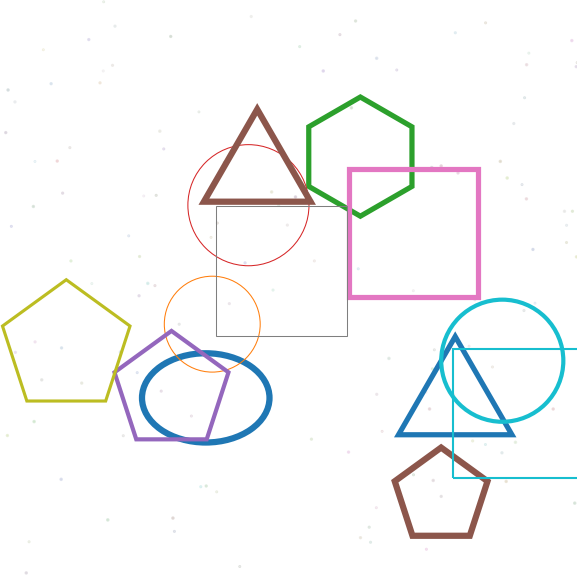[{"shape": "triangle", "thickness": 2.5, "radius": 0.57, "center": [0.788, 0.303]}, {"shape": "oval", "thickness": 3, "radius": 0.55, "center": [0.356, 0.31]}, {"shape": "circle", "thickness": 0.5, "radius": 0.42, "center": [0.368, 0.438]}, {"shape": "hexagon", "thickness": 2.5, "radius": 0.52, "center": [0.624, 0.728]}, {"shape": "circle", "thickness": 0.5, "radius": 0.52, "center": [0.43, 0.644]}, {"shape": "pentagon", "thickness": 2, "radius": 0.52, "center": [0.297, 0.322]}, {"shape": "triangle", "thickness": 3, "radius": 0.53, "center": [0.445, 0.703]}, {"shape": "pentagon", "thickness": 3, "radius": 0.42, "center": [0.764, 0.14]}, {"shape": "square", "thickness": 2.5, "radius": 0.56, "center": [0.716, 0.595]}, {"shape": "square", "thickness": 0.5, "radius": 0.56, "center": [0.488, 0.53]}, {"shape": "pentagon", "thickness": 1.5, "radius": 0.58, "center": [0.115, 0.399]}, {"shape": "circle", "thickness": 2, "radius": 0.53, "center": [0.87, 0.375]}, {"shape": "square", "thickness": 1, "radius": 0.56, "center": [0.896, 0.283]}]